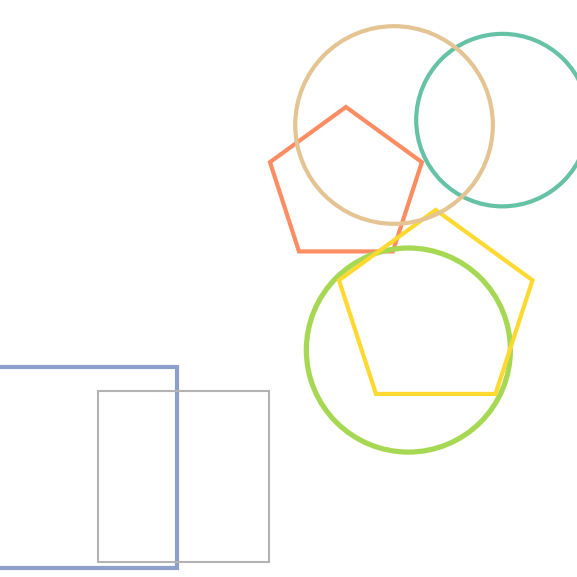[{"shape": "circle", "thickness": 2, "radius": 0.75, "center": [0.87, 0.791]}, {"shape": "pentagon", "thickness": 2, "radius": 0.69, "center": [0.599, 0.676]}, {"shape": "square", "thickness": 2, "radius": 0.87, "center": [0.133, 0.19]}, {"shape": "circle", "thickness": 2.5, "radius": 0.88, "center": [0.707, 0.393]}, {"shape": "pentagon", "thickness": 2, "radius": 0.88, "center": [0.755, 0.459]}, {"shape": "circle", "thickness": 2, "radius": 0.86, "center": [0.682, 0.783]}, {"shape": "square", "thickness": 1, "radius": 0.74, "center": [0.318, 0.173]}]